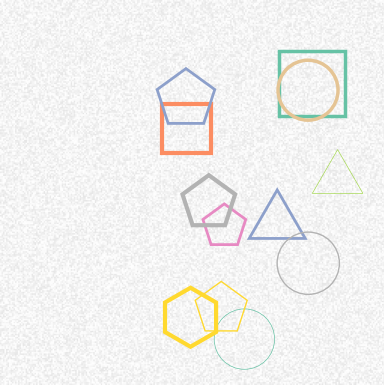[{"shape": "circle", "thickness": 0.5, "radius": 0.39, "center": [0.635, 0.119]}, {"shape": "square", "thickness": 2.5, "radius": 0.42, "center": [0.81, 0.784]}, {"shape": "square", "thickness": 3, "radius": 0.32, "center": [0.484, 0.667]}, {"shape": "triangle", "thickness": 2, "radius": 0.42, "center": [0.72, 0.423]}, {"shape": "pentagon", "thickness": 2, "radius": 0.39, "center": [0.483, 0.743]}, {"shape": "pentagon", "thickness": 2, "radius": 0.29, "center": [0.583, 0.412]}, {"shape": "triangle", "thickness": 0.5, "radius": 0.38, "center": [0.877, 0.536]}, {"shape": "hexagon", "thickness": 3, "radius": 0.38, "center": [0.495, 0.176]}, {"shape": "pentagon", "thickness": 1, "radius": 0.36, "center": [0.575, 0.198]}, {"shape": "circle", "thickness": 2.5, "radius": 0.39, "center": [0.8, 0.766]}, {"shape": "pentagon", "thickness": 3, "radius": 0.36, "center": [0.542, 0.473]}, {"shape": "circle", "thickness": 1, "radius": 0.4, "center": [0.801, 0.316]}]